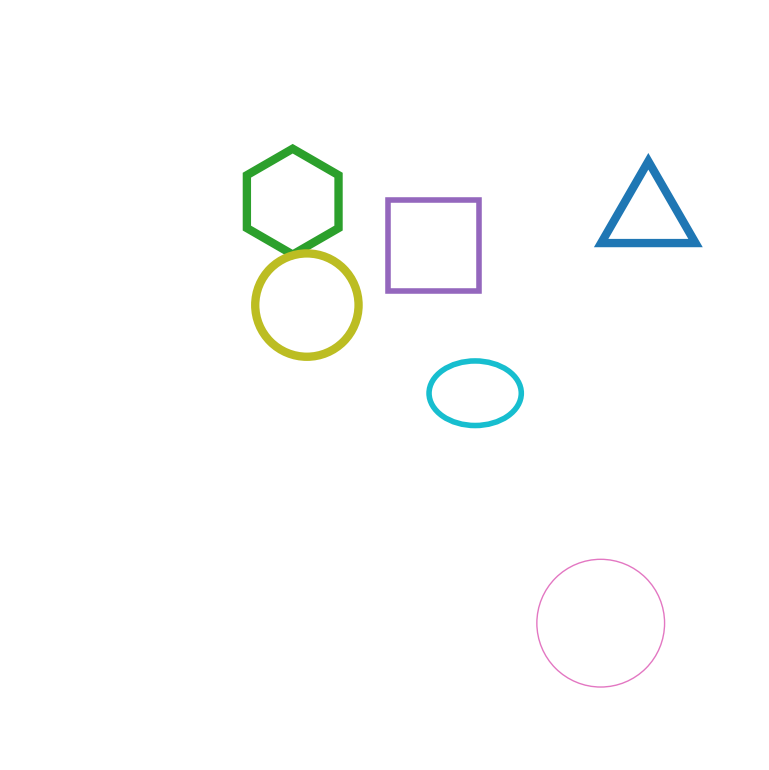[{"shape": "triangle", "thickness": 3, "radius": 0.35, "center": [0.842, 0.72]}, {"shape": "hexagon", "thickness": 3, "radius": 0.34, "center": [0.38, 0.738]}, {"shape": "square", "thickness": 2, "radius": 0.3, "center": [0.563, 0.681]}, {"shape": "circle", "thickness": 0.5, "radius": 0.41, "center": [0.78, 0.191]}, {"shape": "circle", "thickness": 3, "radius": 0.34, "center": [0.399, 0.604]}, {"shape": "oval", "thickness": 2, "radius": 0.3, "center": [0.617, 0.489]}]